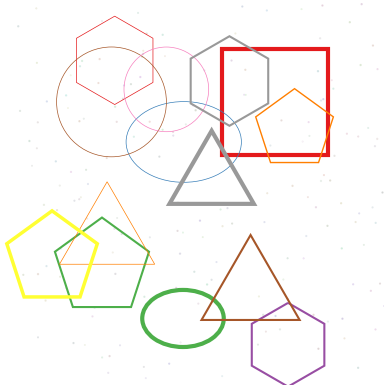[{"shape": "square", "thickness": 3, "radius": 0.69, "center": [0.715, 0.735]}, {"shape": "hexagon", "thickness": 0.5, "radius": 0.57, "center": [0.298, 0.843]}, {"shape": "oval", "thickness": 0.5, "radius": 0.75, "center": [0.477, 0.631]}, {"shape": "oval", "thickness": 3, "radius": 0.53, "center": [0.475, 0.173]}, {"shape": "pentagon", "thickness": 1.5, "radius": 0.64, "center": [0.265, 0.306]}, {"shape": "hexagon", "thickness": 1.5, "radius": 0.54, "center": [0.748, 0.105]}, {"shape": "triangle", "thickness": 0.5, "radius": 0.71, "center": [0.278, 0.385]}, {"shape": "pentagon", "thickness": 1, "radius": 0.53, "center": [0.765, 0.664]}, {"shape": "pentagon", "thickness": 2.5, "radius": 0.62, "center": [0.135, 0.329]}, {"shape": "triangle", "thickness": 1.5, "radius": 0.74, "center": [0.651, 0.242]}, {"shape": "circle", "thickness": 0.5, "radius": 0.71, "center": [0.29, 0.735]}, {"shape": "circle", "thickness": 0.5, "radius": 0.55, "center": [0.432, 0.768]}, {"shape": "triangle", "thickness": 3, "radius": 0.63, "center": [0.55, 0.534]}, {"shape": "hexagon", "thickness": 1.5, "radius": 0.58, "center": [0.596, 0.79]}]